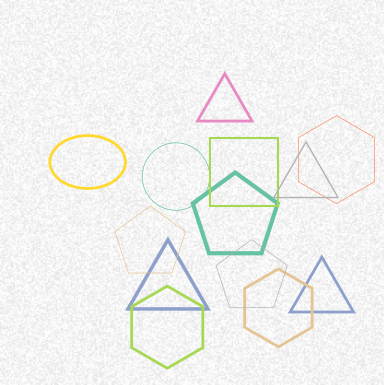[{"shape": "pentagon", "thickness": 3, "radius": 0.58, "center": [0.611, 0.436]}, {"shape": "circle", "thickness": 0.5, "radius": 0.44, "center": [0.457, 0.541]}, {"shape": "hexagon", "thickness": 0.5, "radius": 0.57, "center": [0.874, 0.585]}, {"shape": "triangle", "thickness": 2, "radius": 0.48, "center": [0.836, 0.237]}, {"shape": "triangle", "thickness": 2.5, "radius": 0.6, "center": [0.436, 0.257]}, {"shape": "triangle", "thickness": 2, "radius": 0.41, "center": [0.584, 0.727]}, {"shape": "square", "thickness": 1.5, "radius": 0.44, "center": [0.633, 0.554]}, {"shape": "hexagon", "thickness": 2, "radius": 0.53, "center": [0.434, 0.15]}, {"shape": "oval", "thickness": 2, "radius": 0.49, "center": [0.228, 0.579]}, {"shape": "pentagon", "thickness": 0.5, "radius": 0.48, "center": [0.39, 0.369]}, {"shape": "hexagon", "thickness": 2, "radius": 0.51, "center": [0.723, 0.2]}, {"shape": "pentagon", "thickness": 0.5, "radius": 0.49, "center": [0.654, 0.28]}, {"shape": "triangle", "thickness": 1, "radius": 0.48, "center": [0.795, 0.535]}]